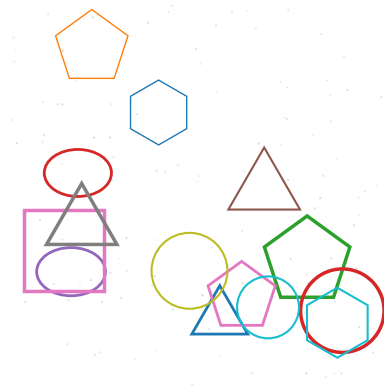[{"shape": "triangle", "thickness": 2, "radius": 0.42, "center": [0.571, 0.174]}, {"shape": "hexagon", "thickness": 1, "radius": 0.42, "center": [0.412, 0.708]}, {"shape": "pentagon", "thickness": 1, "radius": 0.49, "center": [0.238, 0.876]}, {"shape": "pentagon", "thickness": 2.5, "radius": 0.58, "center": [0.798, 0.322]}, {"shape": "oval", "thickness": 2, "radius": 0.44, "center": [0.202, 0.551]}, {"shape": "circle", "thickness": 2.5, "radius": 0.54, "center": [0.889, 0.193]}, {"shape": "oval", "thickness": 2, "radius": 0.45, "center": [0.185, 0.294]}, {"shape": "triangle", "thickness": 1.5, "radius": 0.54, "center": [0.686, 0.509]}, {"shape": "square", "thickness": 2.5, "radius": 0.52, "center": [0.166, 0.35]}, {"shape": "pentagon", "thickness": 2, "radius": 0.46, "center": [0.628, 0.229]}, {"shape": "triangle", "thickness": 2.5, "radius": 0.53, "center": [0.212, 0.418]}, {"shape": "circle", "thickness": 1.5, "radius": 0.49, "center": [0.492, 0.297]}, {"shape": "circle", "thickness": 1.5, "radius": 0.4, "center": [0.696, 0.202]}, {"shape": "hexagon", "thickness": 1.5, "radius": 0.45, "center": [0.876, 0.162]}]